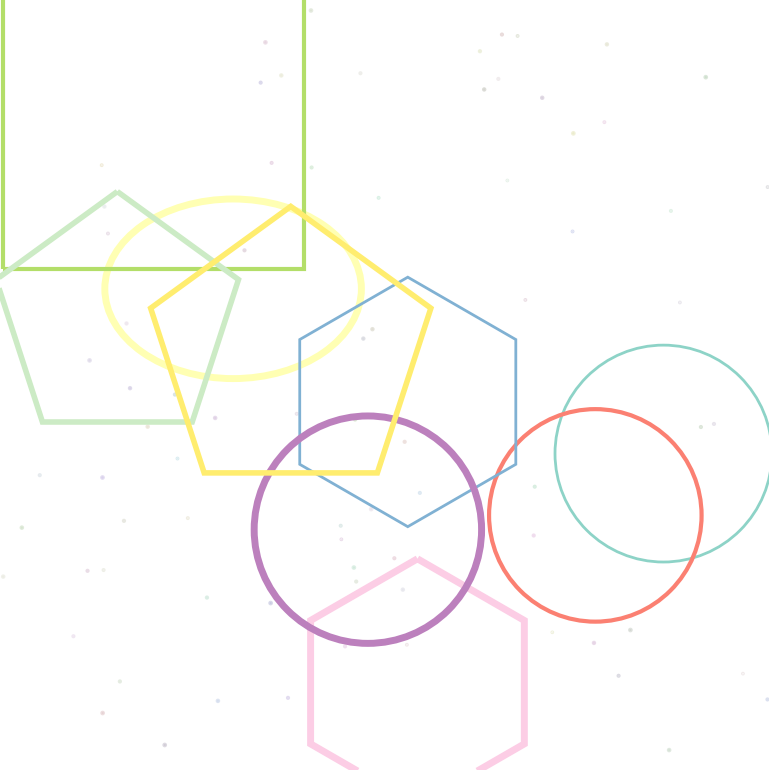[{"shape": "circle", "thickness": 1, "radius": 0.7, "center": [0.862, 0.411]}, {"shape": "oval", "thickness": 2.5, "radius": 0.83, "center": [0.303, 0.625]}, {"shape": "circle", "thickness": 1.5, "radius": 0.69, "center": [0.773, 0.331]}, {"shape": "hexagon", "thickness": 1, "radius": 0.81, "center": [0.53, 0.478]}, {"shape": "square", "thickness": 1.5, "radius": 0.98, "center": [0.199, 0.847]}, {"shape": "hexagon", "thickness": 2.5, "radius": 0.8, "center": [0.542, 0.114]}, {"shape": "circle", "thickness": 2.5, "radius": 0.74, "center": [0.478, 0.312]}, {"shape": "pentagon", "thickness": 2, "radius": 0.83, "center": [0.152, 0.586]}, {"shape": "pentagon", "thickness": 2, "radius": 0.96, "center": [0.378, 0.541]}]